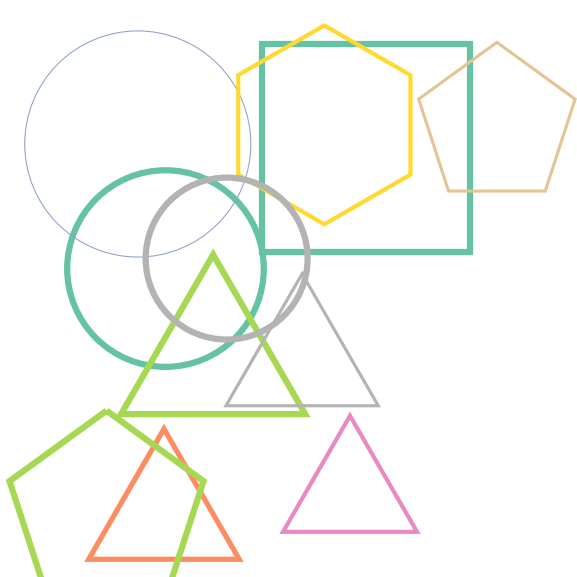[{"shape": "circle", "thickness": 3, "radius": 0.85, "center": [0.287, 0.534]}, {"shape": "square", "thickness": 3, "radius": 0.9, "center": [0.635, 0.743]}, {"shape": "triangle", "thickness": 2.5, "radius": 0.75, "center": [0.284, 0.106]}, {"shape": "circle", "thickness": 0.5, "radius": 0.98, "center": [0.239, 0.75]}, {"shape": "triangle", "thickness": 2, "radius": 0.67, "center": [0.606, 0.145]}, {"shape": "pentagon", "thickness": 3, "radius": 0.88, "center": [0.185, 0.111]}, {"shape": "triangle", "thickness": 3, "radius": 0.92, "center": [0.369, 0.374]}, {"shape": "hexagon", "thickness": 2, "radius": 0.86, "center": [0.562, 0.783]}, {"shape": "pentagon", "thickness": 1.5, "radius": 0.71, "center": [0.86, 0.783]}, {"shape": "circle", "thickness": 3, "radius": 0.7, "center": [0.392, 0.551]}, {"shape": "triangle", "thickness": 1.5, "radius": 0.76, "center": [0.523, 0.373]}]